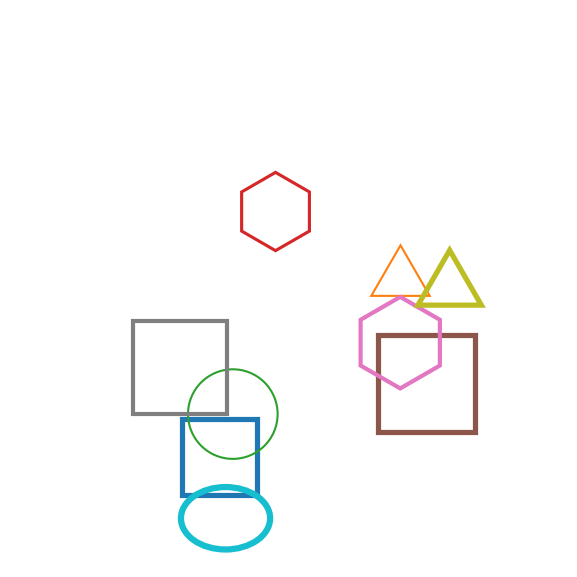[{"shape": "square", "thickness": 2.5, "radius": 0.33, "center": [0.38, 0.208]}, {"shape": "triangle", "thickness": 1, "radius": 0.29, "center": [0.694, 0.516]}, {"shape": "circle", "thickness": 1, "radius": 0.39, "center": [0.403, 0.282]}, {"shape": "hexagon", "thickness": 1.5, "radius": 0.34, "center": [0.477, 0.633]}, {"shape": "square", "thickness": 2.5, "radius": 0.42, "center": [0.739, 0.335]}, {"shape": "hexagon", "thickness": 2, "radius": 0.4, "center": [0.693, 0.406]}, {"shape": "square", "thickness": 2, "radius": 0.41, "center": [0.311, 0.363]}, {"shape": "triangle", "thickness": 2.5, "radius": 0.32, "center": [0.779, 0.502]}, {"shape": "oval", "thickness": 3, "radius": 0.39, "center": [0.391, 0.102]}]